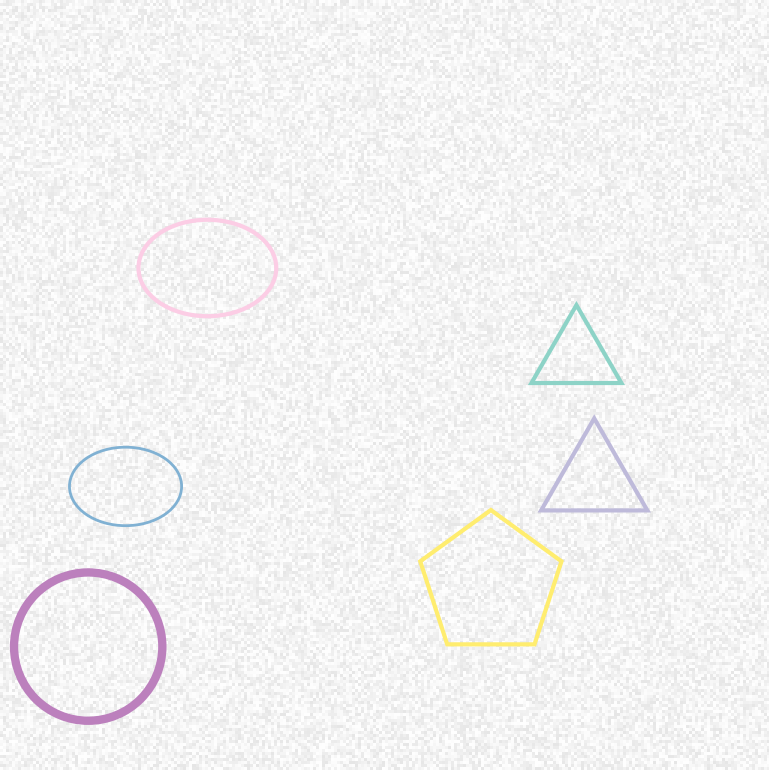[{"shape": "triangle", "thickness": 1.5, "radius": 0.34, "center": [0.749, 0.536]}, {"shape": "triangle", "thickness": 1.5, "radius": 0.4, "center": [0.772, 0.377]}, {"shape": "oval", "thickness": 1, "radius": 0.36, "center": [0.163, 0.368]}, {"shape": "oval", "thickness": 1.5, "radius": 0.45, "center": [0.269, 0.652]}, {"shape": "circle", "thickness": 3, "radius": 0.48, "center": [0.115, 0.16]}, {"shape": "pentagon", "thickness": 1.5, "radius": 0.48, "center": [0.637, 0.241]}]